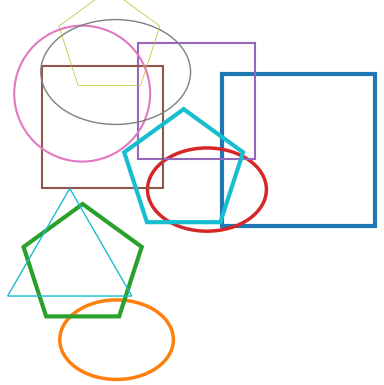[{"shape": "square", "thickness": 3, "radius": 0.99, "center": [0.776, 0.611]}, {"shape": "oval", "thickness": 2.5, "radius": 0.74, "center": [0.303, 0.118]}, {"shape": "pentagon", "thickness": 3, "radius": 0.81, "center": [0.215, 0.309]}, {"shape": "oval", "thickness": 2.5, "radius": 0.77, "center": [0.538, 0.508]}, {"shape": "square", "thickness": 1.5, "radius": 0.76, "center": [0.511, 0.738]}, {"shape": "square", "thickness": 1.5, "radius": 0.79, "center": [0.266, 0.67]}, {"shape": "circle", "thickness": 1.5, "radius": 0.88, "center": [0.213, 0.757]}, {"shape": "oval", "thickness": 1, "radius": 0.97, "center": [0.3, 0.813]}, {"shape": "pentagon", "thickness": 0.5, "radius": 0.69, "center": [0.284, 0.89]}, {"shape": "pentagon", "thickness": 3, "radius": 0.81, "center": [0.477, 0.554]}, {"shape": "triangle", "thickness": 1, "radius": 0.93, "center": [0.181, 0.324]}]